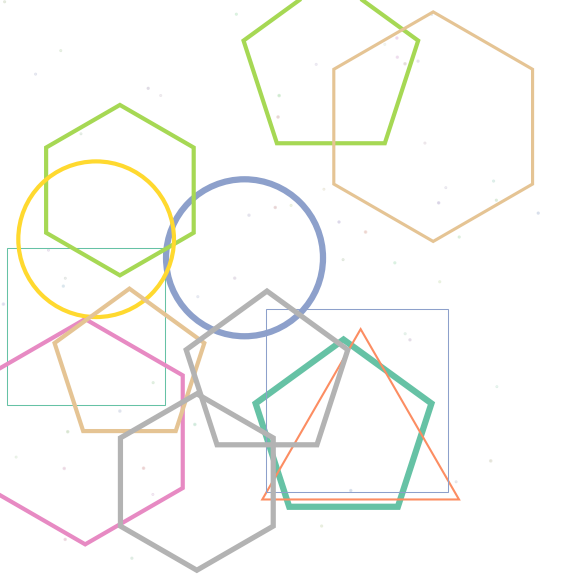[{"shape": "square", "thickness": 0.5, "radius": 0.68, "center": [0.149, 0.434]}, {"shape": "pentagon", "thickness": 3, "radius": 0.8, "center": [0.595, 0.251]}, {"shape": "triangle", "thickness": 1, "radius": 0.98, "center": [0.624, 0.233]}, {"shape": "circle", "thickness": 3, "radius": 0.68, "center": [0.423, 0.553]}, {"shape": "square", "thickness": 0.5, "radius": 0.79, "center": [0.618, 0.306]}, {"shape": "hexagon", "thickness": 2, "radius": 0.98, "center": [0.148, 0.252]}, {"shape": "pentagon", "thickness": 2, "radius": 0.79, "center": [0.573, 0.88]}, {"shape": "hexagon", "thickness": 2, "radius": 0.74, "center": [0.208, 0.67]}, {"shape": "circle", "thickness": 2, "radius": 0.67, "center": [0.166, 0.585]}, {"shape": "pentagon", "thickness": 2, "radius": 0.68, "center": [0.224, 0.363]}, {"shape": "hexagon", "thickness": 1.5, "radius": 0.99, "center": [0.75, 0.78]}, {"shape": "pentagon", "thickness": 2.5, "radius": 0.74, "center": [0.462, 0.348]}, {"shape": "hexagon", "thickness": 2.5, "radius": 0.76, "center": [0.341, 0.164]}]